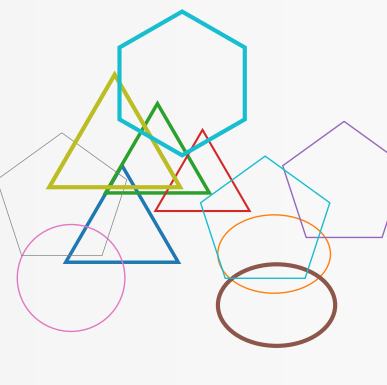[{"shape": "triangle", "thickness": 2.5, "radius": 0.84, "center": [0.315, 0.403]}, {"shape": "oval", "thickness": 1, "radius": 0.73, "center": [0.707, 0.34]}, {"shape": "triangle", "thickness": 2.5, "radius": 0.77, "center": [0.406, 0.576]}, {"shape": "triangle", "thickness": 1.5, "radius": 0.7, "center": [0.523, 0.522]}, {"shape": "pentagon", "thickness": 1, "radius": 0.83, "center": [0.888, 0.518]}, {"shape": "oval", "thickness": 3, "radius": 0.76, "center": [0.714, 0.208]}, {"shape": "circle", "thickness": 1, "radius": 0.69, "center": [0.183, 0.278]}, {"shape": "pentagon", "thickness": 0.5, "radius": 0.88, "center": [0.16, 0.479]}, {"shape": "triangle", "thickness": 3, "radius": 0.97, "center": [0.296, 0.611]}, {"shape": "hexagon", "thickness": 3, "radius": 0.93, "center": [0.47, 0.783]}, {"shape": "pentagon", "thickness": 1, "radius": 0.88, "center": [0.684, 0.419]}]